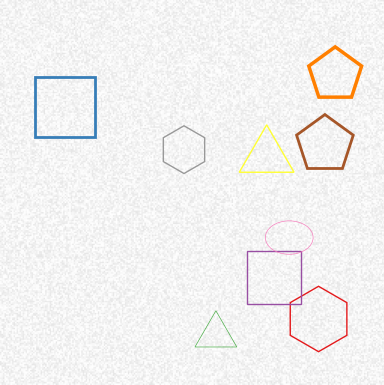[{"shape": "hexagon", "thickness": 1, "radius": 0.42, "center": [0.827, 0.171]}, {"shape": "square", "thickness": 2, "radius": 0.39, "center": [0.169, 0.721]}, {"shape": "triangle", "thickness": 0.5, "radius": 0.31, "center": [0.561, 0.13]}, {"shape": "square", "thickness": 1, "radius": 0.35, "center": [0.711, 0.279]}, {"shape": "pentagon", "thickness": 2.5, "radius": 0.36, "center": [0.871, 0.806]}, {"shape": "triangle", "thickness": 1, "radius": 0.41, "center": [0.693, 0.594]}, {"shape": "pentagon", "thickness": 2, "radius": 0.39, "center": [0.844, 0.625]}, {"shape": "oval", "thickness": 0.5, "radius": 0.31, "center": [0.751, 0.383]}, {"shape": "hexagon", "thickness": 1, "radius": 0.31, "center": [0.478, 0.611]}]